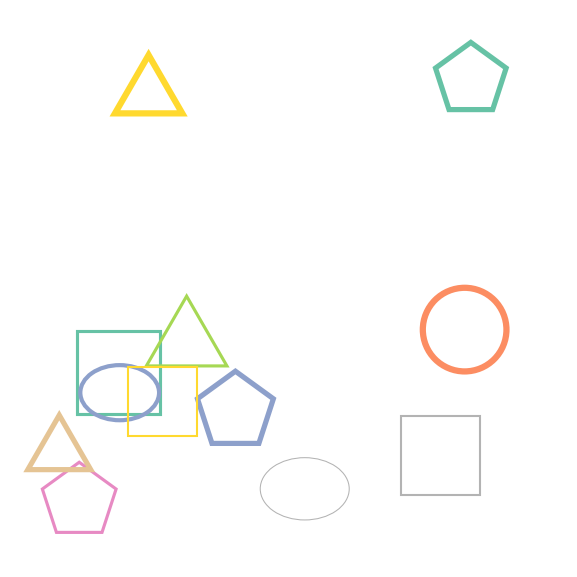[{"shape": "pentagon", "thickness": 2.5, "radius": 0.32, "center": [0.815, 0.861]}, {"shape": "square", "thickness": 1.5, "radius": 0.36, "center": [0.206, 0.354]}, {"shape": "circle", "thickness": 3, "radius": 0.36, "center": [0.805, 0.428]}, {"shape": "pentagon", "thickness": 2.5, "radius": 0.35, "center": [0.408, 0.287]}, {"shape": "oval", "thickness": 2, "radius": 0.34, "center": [0.207, 0.319]}, {"shape": "pentagon", "thickness": 1.5, "radius": 0.34, "center": [0.137, 0.132]}, {"shape": "triangle", "thickness": 1.5, "radius": 0.4, "center": [0.323, 0.406]}, {"shape": "square", "thickness": 1, "radius": 0.3, "center": [0.282, 0.304]}, {"shape": "triangle", "thickness": 3, "radius": 0.34, "center": [0.257, 0.836]}, {"shape": "triangle", "thickness": 2.5, "radius": 0.31, "center": [0.103, 0.217]}, {"shape": "square", "thickness": 1, "radius": 0.34, "center": [0.763, 0.21]}, {"shape": "oval", "thickness": 0.5, "radius": 0.39, "center": [0.528, 0.153]}]